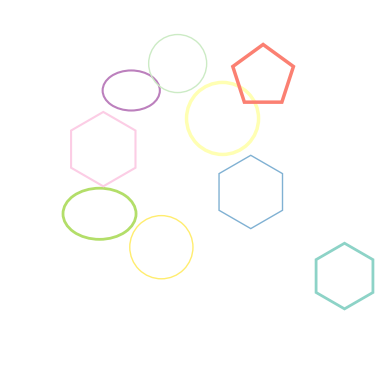[{"shape": "hexagon", "thickness": 2, "radius": 0.43, "center": [0.895, 0.283]}, {"shape": "circle", "thickness": 2.5, "radius": 0.47, "center": [0.578, 0.692]}, {"shape": "pentagon", "thickness": 2.5, "radius": 0.41, "center": [0.683, 0.802]}, {"shape": "hexagon", "thickness": 1, "radius": 0.48, "center": [0.651, 0.501]}, {"shape": "oval", "thickness": 2, "radius": 0.47, "center": [0.259, 0.445]}, {"shape": "hexagon", "thickness": 1.5, "radius": 0.48, "center": [0.268, 0.613]}, {"shape": "oval", "thickness": 1.5, "radius": 0.37, "center": [0.341, 0.765]}, {"shape": "circle", "thickness": 1, "radius": 0.38, "center": [0.461, 0.835]}, {"shape": "circle", "thickness": 1, "radius": 0.41, "center": [0.419, 0.358]}]